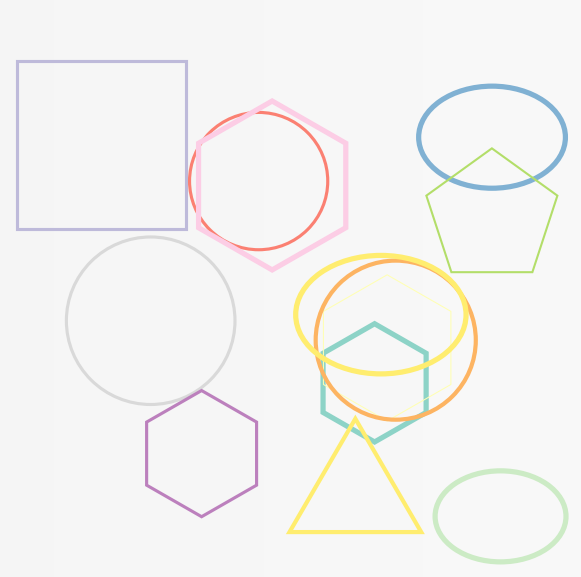[{"shape": "hexagon", "thickness": 2.5, "radius": 0.51, "center": [0.644, 0.336]}, {"shape": "hexagon", "thickness": 0.5, "radius": 0.63, "center": [0.666, 0.397]}, {"shape": "square", "thickness": 1.5, "radius": 0.73, "center": [0.174, 0.748]}, {"shape": "circle", "thickness": 1.5, "radius": 0.59, "center": [0.445, 0.686]}, {"shape": "oval", "thickness": 2.5, "radius": 0.63, "center": [0.847, 0.762]}, {"shape": "circle", "thickness": 2, "radius": 0.69, "center": [0.681, 0.41]}, {"shape": "pentagon", "thickness": 1, "radius": 0.59, "center": [0.846, 0.624]}, {"shape": "hexagon", "thickness": 2.5, "radius": 0.73, "center": [0.468, 0.678]}, {"shape": "circle", "thickness": 1.5, "radius": 0.73, "center": [0.259, 0.444]}, {"shape": "hexagon", "thickness": 1.5, "radius": 0.55, "center": [0.347, 0.214]}, {"shape": "oval", "thickness": 2.5, "radius": 0.56, "center": [0.861, 0.105]}, {"shape": "oval", "thickness": 2.5, "radius": 0.73, "center": [0.655, 0.454]}, {"shape": "triangle", "thickness": 2, "radius": 0.65, "center": [0.611, 0.143]}]